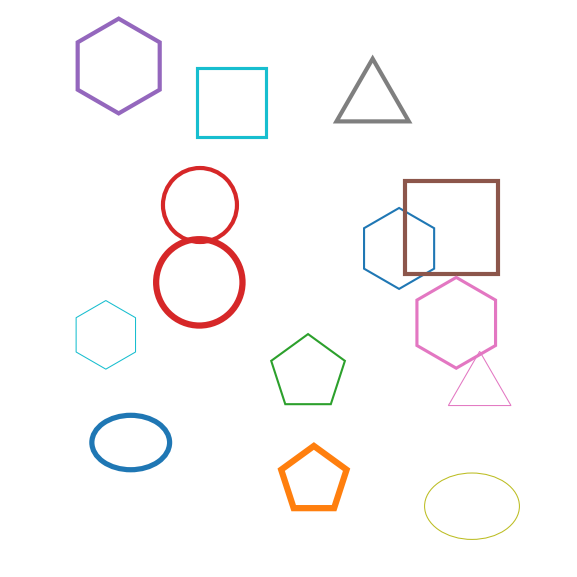[{"shape": "hexagon", "thickness": 1, "radius": 0.35, "center": [0.691, 0.569]}, {"shape": "oval", "thickness": 2.5, "radius": 0.34, "center": [0.226, 0.233]}, {"shape": "pentagon", "thickness": 3, "radius": 0.3, "center": [0.544, 0.167]}, {"shape": "pentagon", "thickness": 1, "radius": 0.34, "center": [0.533, 0.354]}, {"shape": "circle", "thickness": 2, "radius": 0.32, "center": [0.346, 0.644]}, {"shape": "circle", "thickness": 3, "radius": 0.37, "center": [0.345, 0.51]}, {"shape": "hexagon", "thickness": 2, "radius": 0.41, "center": [0.206, 0.885]}, {"shape": "square", "thickness": 2, "radius": 0.4, "center": [0.781, 0.605]}, {"shape": "hexagon", "thickness": 1.5, "radius": 0.39, "center": [0.79, 0.44]}, {"shape": "triangle", "thickness": 0.5, "radius": 0.31, "center": [0.831, 0.328]}, {"shape": "triangle", "thickness": 2, "radius": 0.36, "center": [0.645, 0.825]}, {"shape": "oval", "thickness": 0.5, "radius": 0.41, "center": [0.817, 0.123]}, {"shape": "square", "thickness": 1.5, "radius": 0.3, "center": [0.401, 0.822]}, {"shape": "hexagon", "thickness": 0.5, "radius": 0.3, "center": [0.183, 0.419]}]